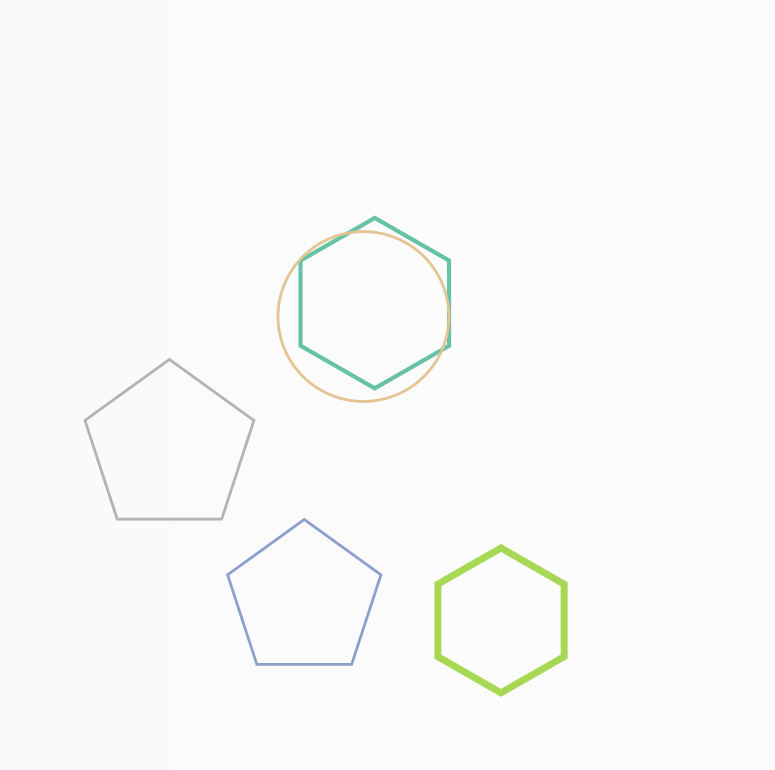[{"shape": "hexagon", "thickness": 1.5, "radius": 0.55, "center": [0.484, 0.606]}, {"shape": "pentagon", "thickness": 1, "radius": 0.52, "center": [0.393, 0.221]}, {"shape": "hexagon", "thickness": 2.5, "radius": 0.47, "center": [0.646, 0.194]}, {"shape": "circle", "thickness": 1, "radius": 0.55, "center": [0.469, 0.589]}, {"shape": "pentagon", "thickness": 1, "radius": 0.57, "center": [0.219, 0.419]}]